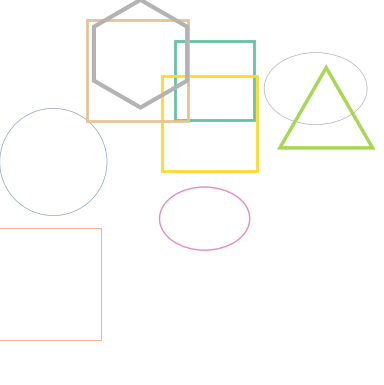[{"shape": "square", "thickness": 2, "radius": 0.51, "center": [0.557, 0.791]}, {"shape": "square", "thickness": 0.5, "radius": 0.73, "center": [0.116, 0.262]}, {"shape": "circle", "thickness": 0.5, "radius": 0.7, "center": [0.139, 0.579]}, {"shape": "oval", "thickness": 1, "radius": 0.59, "center": [0.532, 0.432]}, {"shape": "triangle", "thickness": 2.5, "radius": 0.7, "center": [0.847, 0.685]}, {"shape": "square", "thickness": 2, "radius": 0.61, "center": [0.544, 0.679]}, {"shape": "square", "thickness": 2, "radius": 0.66, "center": [0.358, 0.816]}, {"shape": "hexagon", "thickness": 3, "radius": 0.7, "center": [0.365, 0.861]}, {"shape": "oval", "thickness": 0.5, "radius": 0.67, "center": [0.82, 0.77]}]